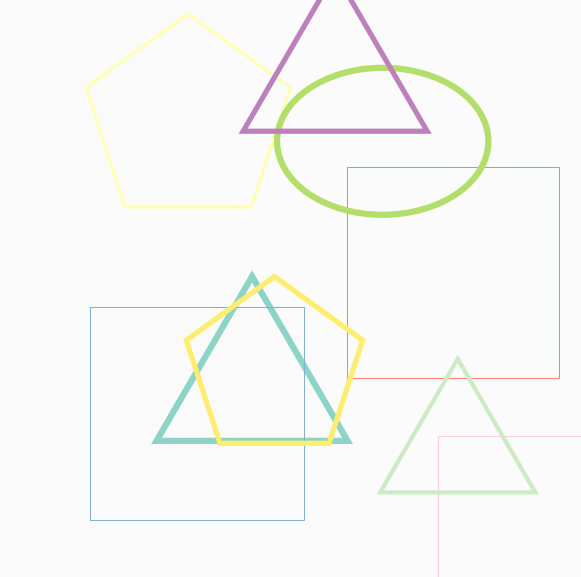[{"shape": "triangle", "thickness": 3, "radius": 0.95, "center": [0.434, 0.331]}, {"shape": "pentagon", "thickness": 1.5, "radius": 0.92, "center": [0.324, 0.79]}, {"shape": "square", "thickness": 0.5, "radius": 0.91, "center": [0.78, 0.527]}, {"shape": "square", "thickness": 0.5, "radius": 0.92, "center": [0.339, 0.283]}, {"shape": "oval", "thickness": 3, "radius": 0.91, "center": [0.658, 0.754]}, {"shape": "square", "thickness": 0.5, "radius": 0.68, "center": [0.89, 0.107]}, {"shape": "triangle", "thickness": 2.5, "radius": 0.91, "center": [0.577, 0.863]}, {"shape": "triangle", "thickness": 2, "radius": 0.77, "center": [0.787, 0.224]}, {"shape": "pentagon", "thickness": 2.5, "radius": 0.8, "center": [0.472, 0.361]}]